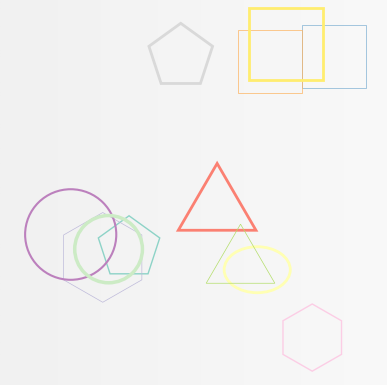[{"shape": "pentagon", "thickness": 1, "radius": 0.42, "center": [0.333, 0.356]}, {"shape": "oval", "thickness": 2, "radius": 0.43, "center": [0.664, 0.299]}, {"shape": "hexagon", "thickness": 0.5, "radius": 0.58, "center": [0.265, 0.331]}, {"shape": "triangle", "thickness": 2, "radius": 0.58, "center": [0.56, 0.46]}, {"shape": "square", "thickness": 0.5, "radius": 0.41, "center": [0.861, 0.853]}, {"shape": "square", "thickness": 0.5, "radius": 0.41, "center": [0.697, 0.841]}, {"shape": "triangle", "thickness": 0.5, "radius": 0.51, "center": [0.621, 0.315]}, {"shape": "hexagon", "thickness": 1, "radius": 0.44, "center": [0.806, 0.123]}, {"shape": "pentagon", "thickness": 2, "radius": 0.43, "center": [0.466, 0.853]}, {"shape": "circle", "thickness": 1.5, "radius": 0.59, "center": [0.182, 0.391]}, {"shape": "circle", "thickness": 2.5, "radius": 0.44, "center": [0.28, 0.353]}, {"shape": "square", "thickness": 2, "radius": 0.47, "center": [0.738, 0.886]}]